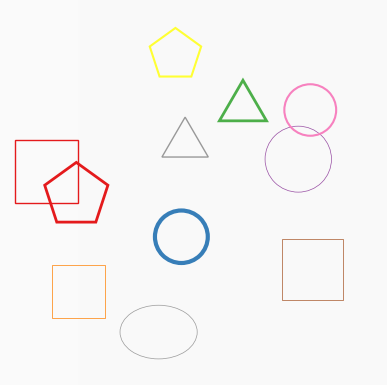[{"shape": "square", "thickness": 1, "radius": 0.41, "center": [0.119, 0.554]}, {"shape": "pentagon", "thickness": 2, "radius": 0.43, "center": [0.197, 0.492]}, {"shape": "circle", "thickness": 3, "radius": 0.34, "center": [0.468, 0.385]}, {"shape": "triangle", "thickness": 2, "radius": 0.35, "center": [0.627, 0.721]}, {"shape": "circle", "thickness": 0.5, "radius": 0.43, "center": [0.77, 0.587]}, {"shape": "square", "thickness": 0.5, "radius": 0.34, "center": [0.203, 0.243]}, {"shape": "pentagon", "thickness": 1.5, "radius": 0.35, "center": [0.453, 0.858]}, {"shape": "square", "thickness": 0.5, "radius": 0.4, "center": [0.806, 0.3]}, {"shape": "circle", "thickness": 1.5, "radius": 0.33, "center": [0.801, 0.714]}, {"shape": "triangle", "thickness": 1, "radius": 0.35, "center": [0.478, 0.627]}, {"shape": "oval", "thickness": 0.5, "radius": 0.5, "center": [0.409, 0.137]}]